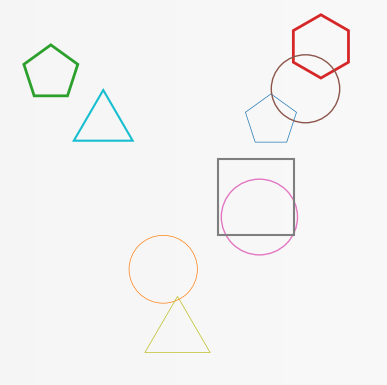[{"shape": "pentagon", "thickness": 0.5, "radius": 0.35, "center": [0.699, 0.687]}, {"shape": "circle", "thickness": 0.5, "radius": 0.44, "center": [0.421, 0.301]}, {"shape": "pentagon", "thickness": 2, "radius": 0.37, "center": [0.131, 0.81]}, {"shape": "hexagon", "thickness": 2, "radius": 0.41, "center": [0.828, 0.879]}, {"shape": "circle", "thickness": 1, "radius": 0.44, "center": [0.788, 0.769]}, {"shape": "circle", "thickness": 1, "radius": 0.49, "center": [0.669, 0.436]}, {"shape": "square", "thickness": 1.5, "radius": 0.49, "center": [0.661, 0.489]}, {"shape": "triangle", "thickness": 0.5, "radius": 0.49, "center": [0.458, 0.133]}, {"shape": "triangle", "thickness": 1.5, "radius": 0.44, "center": [0.266, 0.678]}]